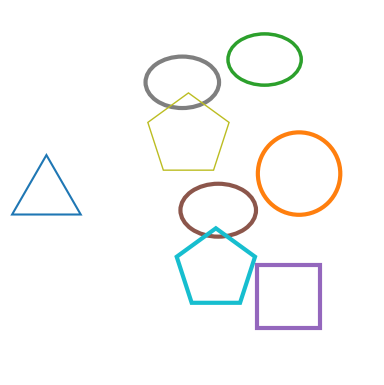[{"shape": "triangle", "thickness": 1.5, "radius": 0.51, "center": [0.121, 0.494]}, {"shape": "circle", "thickness": 3, "radius": 0.54, "center": [0.777, 0.549]}, {"shape": "oval", "thickness": 2.5, "radius": 0.48, "center": [0.687, 0.845]}, {"shape": "square", "thickness": 3, "radius": 0.41, "center": [0.749, 0.229]}, {"shape": "oval", "thickness": 3, "radius": 0.49, "center": [0.567, 0.454]}, {"shape": "oval", "thickness": 3, "radius": 0.48, "center": [0.474, 0.786]}, {"shape": "pentagon", "thickness": 1, "radius": 0.55, "center": [0.489, 0.648]}, {"shape": "pentagon", "thickness": 3, "radius": 0.53, "center": [0.561, 0.3]}]